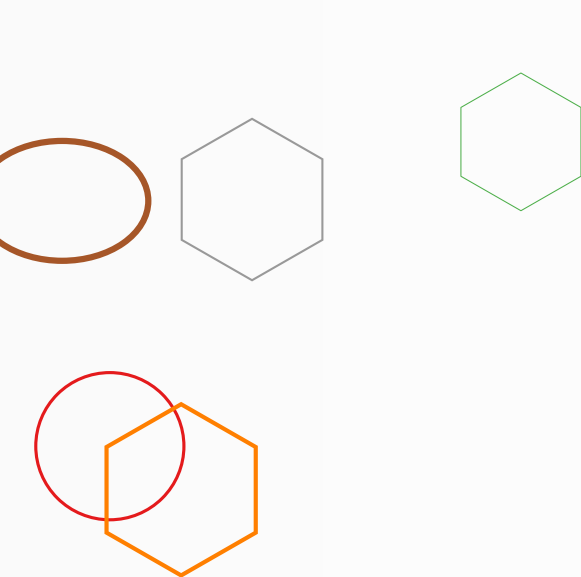[{"shape": "circle", "thickness": 1.5, "radius": 0.64, "center": [0.189, 0.227]}, {"shape": "hexagon", "thickness": 0.5, "radius": 0.6, "center": [0.896, 0.753]}, {"shape": "hexagon", "thickness": 2, "radius": 0.74, "center": [0.312, 0.151]}, {"shape": "oval", "thickness": 3, "radius": 0.74, "center": [0.107, 0.651]}, {"shape": "hexagon", "thickness": 1, "radius": 0.7, "center": [0.434, 0.654]}]